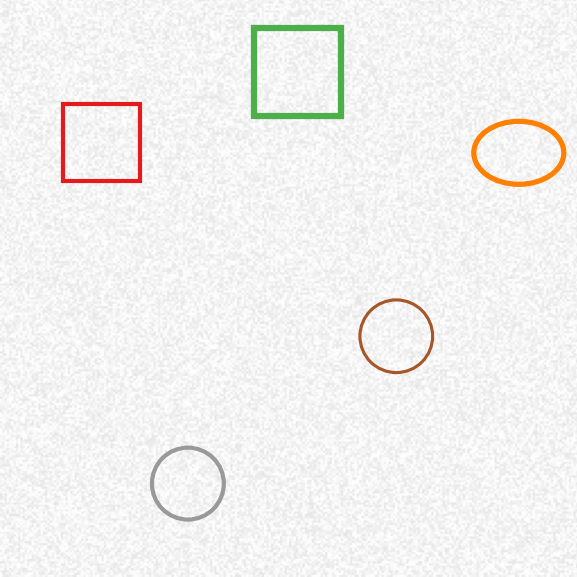[{"shape": "square", "thickness": 2, "radius": 0.33, "center": [0.176, 0.753]}, {"shape": "square", "thickness": 3, "radius": 0.38, "center": [0.516, 0.874]}, {"shape": "oval", "thickness": 2.5, "radius": 0.39, "center": [0.898, 0.735]}, {"shape": "circle", "thickness": 1.5, "radius": 0.31, "center": [0.686, 0.417]}, {"shape": "circle", "thickness": 2, "radius": 0.31, "center": [0.325, 0.162]}]